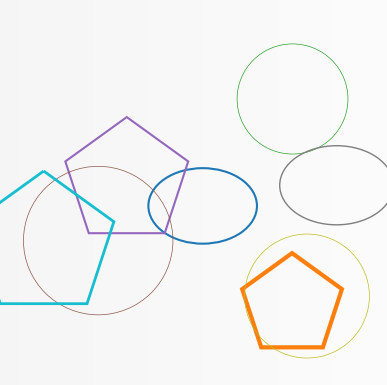[{"shape": "oval", "thickness": 1.5, "radius": 0.7, "center": [0.523, 0.465]}, {"shape": "pentagon", "thickness": 3, "radius": 0.68, "center": [0.754, 0.207]}, {"shape": "circle", "thickness": 0.5, "radius": 0.72, "center": [0.755, 0.743]}, {"shape": "pentagon", "thickness": 1.5, "radius": 0.83, "center": [0.327, 0.529]}, {"shape": "circle", "thickness": 0.5, "radius": 0.96, "center": [0.253, 0.375]}, {"shape": "oval", "thickness": 1, "radius": 0.73, "center": [0.869, 0.519]}, {"shape": "circle", "thickness": 0.5, "radius": 0.8, "center": [0.792, 0.231]}, {"shape": "pentagon", "thickness": 2, "radius": 0.95, "center": [0.113, 0.365]}]